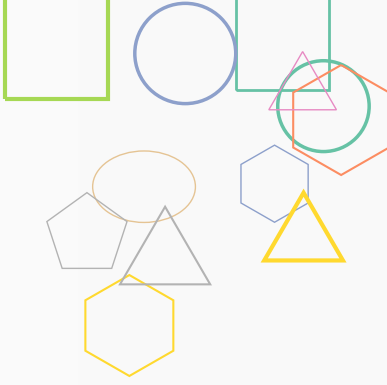[{"shape": "square", "thickness": 2, "radius": 0.6, "center": [0.728, 0.885]}, {"shape": "circle", "thickness": 2.5, "radius": 0.59, "center": [0.835, 0.724]}, {"shape": "hexagon", "thickness": 1.5, "radius": 0.71, "center": [0.88, 0.688]}, {"shape": "circle", "thickness": 2.5, "radius": 0.65, "center": [0.478, 0.861]}, {"shape": "hexagon", "thickness": 1, "radius": 0.5, "center": [0.709, 0.523]}, {"shape": "triangle", "thickness": 1, "radius": 0.5, "center": [0.781, 0.765]}, {"shape": "square", "thickness": 3, "radius": 0.67, "center": [0.146, 0.876]}, {"shape": "triangle", "thickness": 3, "radius": 0.59, "center": [0.783, 0.382]}, {"shape": "hexagon", "thickness": 1.5, "radius": 0.66, "center": [0.334, 0.155]}, {"shape": "oval", "thickness": 1, "radius": 0.66, "center": [0.372, 0.515]}, {"shape": "triangle", "thickness": 1.5, "radius": 0.67, "center": [0.426, 0.329]}, {"shape": "pentagon", "thickness": 1, "radius": 0.54, "center": [0.224, 0.391]}]